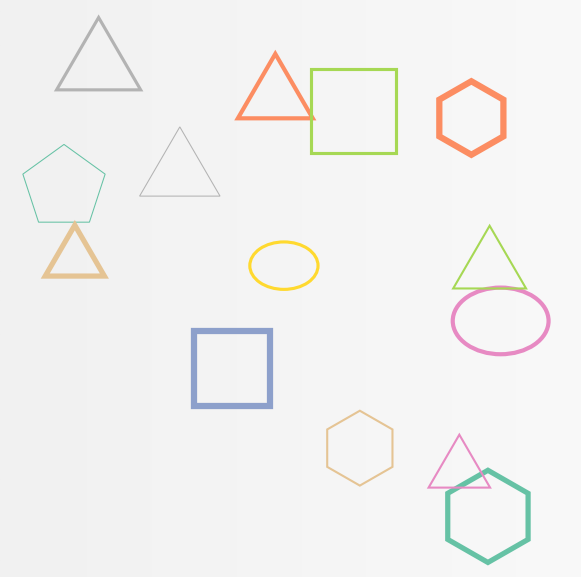[{"shape": "hexagon", "thickness": 2.5, "radius": 0.4, "center": [0.839, 0.105]}, {"shape": "pentagon", "thickness": 0.5, "radius": 0.37, "center": [0.11, 0.675]}, {"shape": "triangle", "thickness": 2, "radius": 0.37, "center": [0.474, 0.831]}, {"shape": "hexagon", "thickness": 3, "radius": 0.32, "center": [0.811, 0.795]}, {"shape": "square", "thickness": 3, "radius": 0.33, "center": [0.4, 0.361]}, {"shape": "triangle", "thickness": 1, "radius": 0.31, "center": [0.79, 0.185]}, {"shape": "oval", "thickness": 2, "radius": 0.41, "center": [0.861, 0.443]}, {"shape": "square", "thickness": 1.5, "radius": 0.37, "center": [0.608, 0.807]}, {"shape": "triangle", "thickness": 1, "radius": 0.36, "center": [0.842, 0.536]}, {"shape": "oval", "thickness": 1.5, "radius": 0.29, "center": [0.488, 0.539]}, {"shape": "hexagon", "thickness": 1, "radius": 0.32, "center": [0.619, 0.223]}, {"shape": "triangle", "thickness": 2.5, "radius": 0.29, "center": [0.129, 0.55]}, {"shape": "triangle", "thickness": 1.5, "radius": 0.42, "center": [0.17, 0.885]}, {"shape": "triangle", "thickness": 0.5, "radius": 0.4, "center": [0.309, 0.7]}]